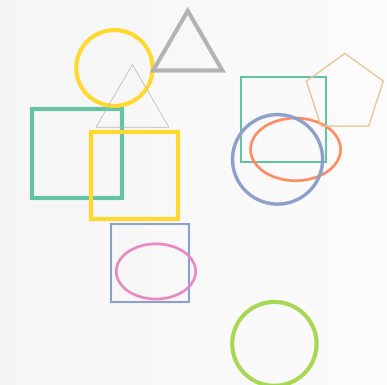[{"shape": "square", "thickness": 3, "radius": 0.58, "center": [0.198, 0.601]}, {"shape": "square", "thickness": 1.5, "radius": 0.55, "center": [0.73, 0.69]}, {"shape": "oval", "thickness": 2, "radius": 0.58, "center": [0.763, 0.612]}, {"shape": "circle", "thickness": 2.5, "radius": 0.58, "center": [0.716, 0.586]}, {"shape": "square", "thickness": 1.5, "radius": 0.5, "center": [0.386, 0.317]}, {"shape": "oval", "thickness": 2, "radius": 0.51, "center": [0.402, 0.295]}, {"shape": "circle", "thickness": 3, "radius": 0.54, "center": [0.708, 0.107]}, {"shape": "square", "thickness": 3, "radius": 0.56, "center": [0.348, 0.544]}, {"shape": "circle", "thickness": 3, "radius": 0.49, "center": [0.295, 0.823]}, {"shape": "pentagon", "thickness": 1, "radius": 0.52, "center": [0.89, 0.757]}, {"shape": "triangle", "thickness": 3, "radius": 0.52, "center": [0.485, 0.868]}, {"shape": "triangle", "thickness": 0.5, "radius": 0.54, "center": [0.342, 0.724]}]